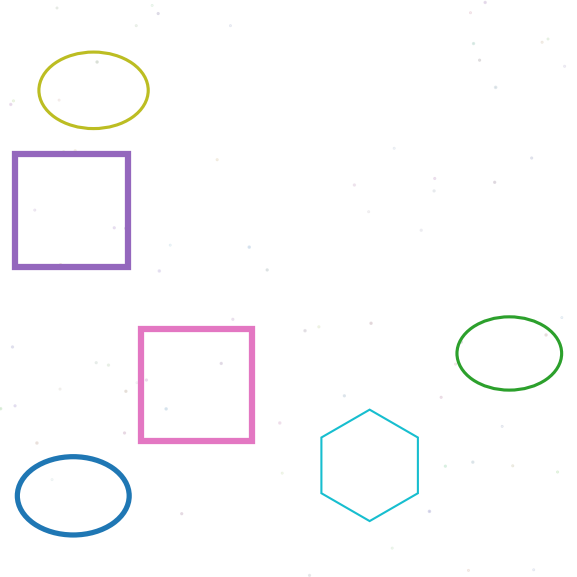[{"shape": "oval", "thickness": 2.5, "radius": 0.48, "center": [0.127, 0.141]}, {"shape": "oval", "thickness": 1.5, "radius": 0.45, "center": [0.882, 0.387]}, {"shape": "square", "thickness": 3, "radius": 0.49, "center": [0.124, 0.635]}, {"shape": "square", "thickness": 3, "radius": 0.48, "center": [0.341, 0.332]}, {"shape": "oval", "thickness": 1.5, "radius": 0.47, "center": [0.162, 0.843]}, {"shape": "hexagon", "thickness": 1, "radius": 0.48, "center": [0.64, 0.193]}]